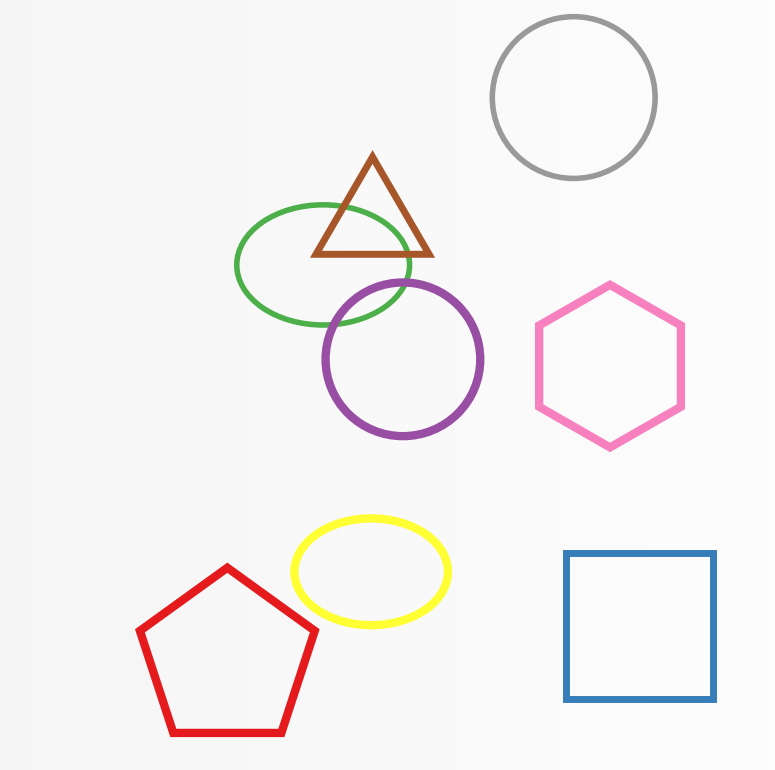[{"shape": "pentagon", "thickness": 3, "radius": 0.59, "center": [0.293, 0.144]}, {"shape": "square", "thickness": 2.5, "radius": 0.48, "center": [0.825, 0.187]}, {"shape": "oval", "thickness": 2, "radius": 0.56, "center": [0.417, 0.656]}, {"shape": "circle", "thickness": 3, "radius": 0.5, "center": [0.52, 0.533]}, {"shape": "oval", "thickness": 3, "radius": 0.5, "center": [0.479, 0.257]}, {"shape": "triangle", "thickness": 2.5, "radius": 0.42, "center": [0.481, 0.712]}, {"shape": "hexagon", "thickness": 3, "radius": 0.53, "center": [0.787, 0.525]}, {"shape": "circle", "thickness": 2, "radius": 0.53, "center": [0.74, 0.873]}]